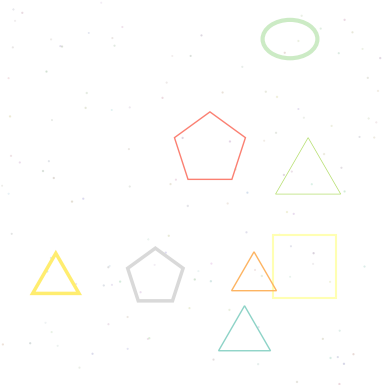[{"shape": "triangle", "thickness": 1, "radius": 0.39, "center": [0.635, 0.128]}, {"shape": "square", "thickness": 1.5, "radius": 0.41, "center": [0.791, 0.308]}, {"shape": "pentagon", "thickness": 1, "radius": 0.48, "center": [0.545, 0.613]}, {"shape": "triangle", "thickness": 1, "radius": 0.34, "center": [0.66, 0.279]}, {"shape": "triangle", "thickness": 0.5, "radius": 0.49, "center": [0.8, 0.545]}, {"shape": "pentagon", "thickness": 2.5, "radius": 0.38, "center": [0.404, 0.28]}, {"shape": "oval", "thickness": 3, "radius": 0.36, "center": [0.753, 0.899]}, {"shape": "triangle", "thickness": 2.5, "radius": 0.35, "center": [0.145, 0.273]}]